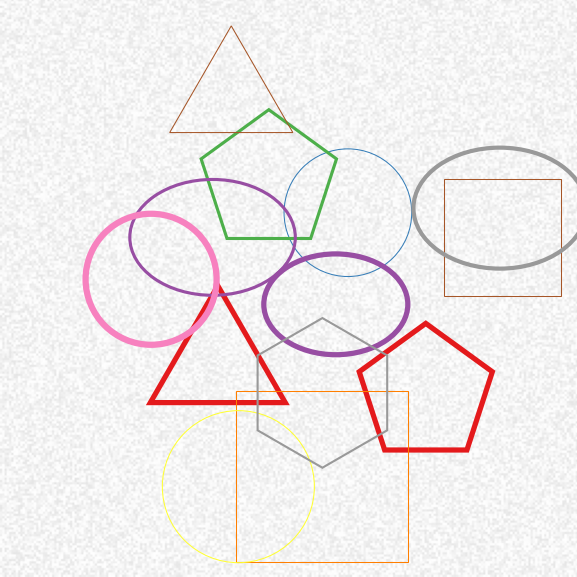[{"shape": "pentagon", "thickness": 2.5, "radius": 0.61, "center": [0.737, 0.318]}, {"shape": "triangle", "thickness": 2.5, "radius": 0.67, "center": [0.377, 0.369]}, {"shape": "circle", "thickness": 0.5, "radius": 0.55, "center": [0.602, 0.631]}, {"shape": "pentagon", "thickness": 1.5, "radius": 0.62, "center": [0.465, 0.686]}, {"shape": "oval", "thickness": 2.5, "radius": 0.62, "center": [0.581, 0.472]}, {"shape": "oval", "thickness": 1.5, "radius": 0.72, "center": [0.368, 0.588]}, {"shape": "square", "thickness": 0.5, "radius": 0.74, "center": [0.558, 0.174]}, {"shape": "circle", "thickness": 0.5, "radius": 0.66, "center": [0.413, 0.156]}, {"shape": "triangle", "thickness": 0.5, "radius": 0.62, "center": [0.4, 0.831]}, {"shape": "square", "thickness": 0.5, "radius": 0.51, "center": [0.871, 0.587]}, {"shape": "circle", "thickness": 3, "radius": 0.57, "center": [0.262, 0.516]}, {"shape": "oval", "thickness": 2, "radius": 0.75, "center": [0.866, 0.639]}, {"shape": "hexagon", "thickness": 1, "radius": 0.65, "center": [0.558, 0.319]}]